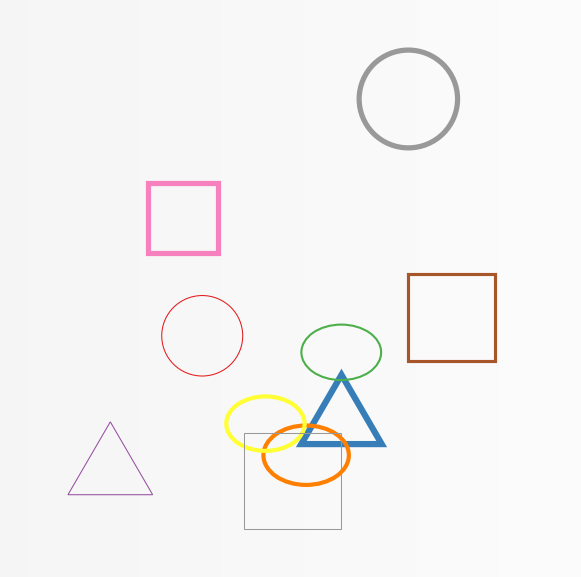[{"shape": "circle", "thickness": 0.5, "radius": 0.35, "center": [0.348, 0.418]}, {"shape": "triangle", "thickness": 3, "radius": 0.4, "center": [0.588, 0.27]}, {"shape": "oval", "thickness": 1, "radius": 0.34, "center": [0.587, 0.389]}, {"shape": "triangle", "thickness": 0.5, "radius": 0.42, "center": [0.19, 0.185]}, {"shape": "oval", "thickness": 2, "radius": 0.37, "center": [0.527, 0.211]}, {"shape": "oval", "thickness": 2, "radius": 0.34, "center": [0.457, 0.266]}, {"shape": "square", "thickness": 1.5, "radius": 0.38, "center": [0.777, 0.449]}, {"shape": "square", "thickness": 2.5, "radius": 0.3, "center": [0.315, 0.621]}, {"shape": "circle", "thickness": 2.5, "radius": 0.42, "center": [0.703, 0.828]}, {"shape": "square", "thickness": 0.5, "radius": 0.42, "center": [0.504, 0.167]}]